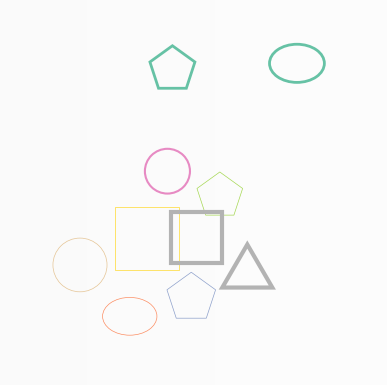[{"shape": "pentagon", "thickness": 2, "radius": 0.31, "center": [0.445, 0.82]}, {"shape": "oval", "thickness": 2, "radius": 0.35, "center": [0.766, 0.836]}, {"shape": "oval", "thickness": 0.5, "radius": 0.35, "center": [0.335, 0.178]}, {"shape": "pentagon", "thickness": 0.5, "radius": 0.33, "center": [0.494, 0.227]}, {"shape": "circle", "thickness": 1.5, "radius": 0.29, "center": [0.432, 0.555]}, {"shape": "pentagon", "thickness": 0.5, "radius": 0.31, "center": [0.567, 0.491]}, {"shape": "square", "thickness": 0.5, "radius": 0.41, "center": [0.379, 0.38]}, {"shape": "circle", "thickness": 0.5, "radius": 0.35, "center": [0.206, 0.312]}, {"shape": "square", "thickness": 3, "radius": 0.33, "center": [0.507, 0.383]}, {"shape": "triangle", "thickness": 3, "radius": 0.37, "center": [0.638, 0.29]}]